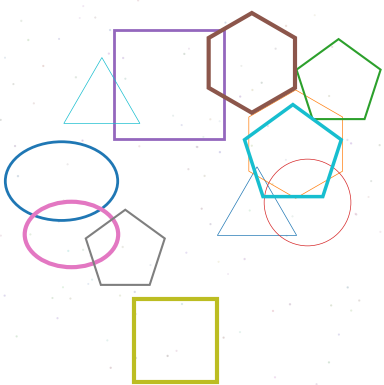[{"shape": "triangle", "thickness": 0.5, "radius": 0.59, "center": [0.668, 0.448]}, {"shape": "oval", "thickness": 2, "radius": 0.73, "center": [0.16, 0.53]}, {"shape": "hexagon", "thickness": 0.5, "radius": 0.7, "center": [0.768, 0.626]}, {"shape": "pentagon", "thickness": 1.5, "radius": 0.57, "center": [0.879, 0.784]}, {"shape": "circle", "thickness": 0.5, "radius": 0.56, "center": [0.799, 0.474]}, {"shape": "square", "thickness": 2, "radius": 0.71, "center": [0.439, 0.78]}, {"shape": "hexagon", "thickness": 3, "radius": 0.65, "center": [0.654, 0.837]}, {"shape": "oval", "thickness": 3, "radius": 0.61, "center": [0.186, 0.391]}, {"shape": "pentagon", "thickness": 1.5, "radius": 0.54, "center": [0.325, 0.347]}, {"shape": "square", "thickness": 3, "radius": 0.54, "center": [0.455, 0.116]}, {"shape": "triangle", "thickness": 0.5, "radius": 0.57, "center": [0.265, 0.736]}, {"shape": "pentagon", "thickness": 2.5, "radius": 0.66, "center": [0.761, 0.596]}]